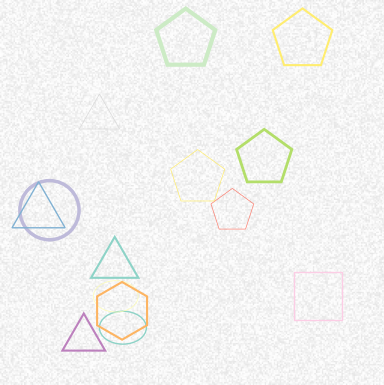[{"shape": "oval", "thickness": 1, "radius": 0.31, "center": [0.319, 0.149]}, {"shape": "triangle", "thickness": 1.5, "radius": 0.35, "center": [0.298, 0.314]}, {"shape": "oval", "thickness": 0.5, "radius": 0.29, "center": [0.301, 0.23]}, {"shape": "circle", "thickness": 2.5, "radius": 0.38, "center": [0.128, 0.454]}, {"shape": "pentagon", "thickness": 0.5, "radius": 0.29, "center": [0.603, 0.452]}, {"shape": "triangle", "thickness": 1, "radius": 0.4, "center": [0.1, 0.448]}, {"shape": "hexagon", "thickness": 1.5, "radius": 0.37, "center": [0.317, 0.193]}, {"shape": "pentagon", "thickness": 2, "radius": 0.38, "center": [0.686, 0.589]}, {"shape": "square", "thickness": 1, "radius": 0.31, "center": [0.825, 0.23]}, {"shape": "triangle", "thickness": 0.5, "radius": 0.3, "center": [0.258, 0.695]}, {"shape": "triangle", "thickness": 1.5, "radius": 0.32, "center": [0.218, 0.121]}, {"shape": "pentagon", "thickness": 3, "radius": 0.4, "center": [0.482, 0.897]}, {"shape": "pentagon", "thickness": 0.5, "radius": 0.37, "center": [0.513, 0.538]}, {"shape": "pentagon", "thickness": 1.5, "radius": 0.41, "center": [0.786, 0.897]}]